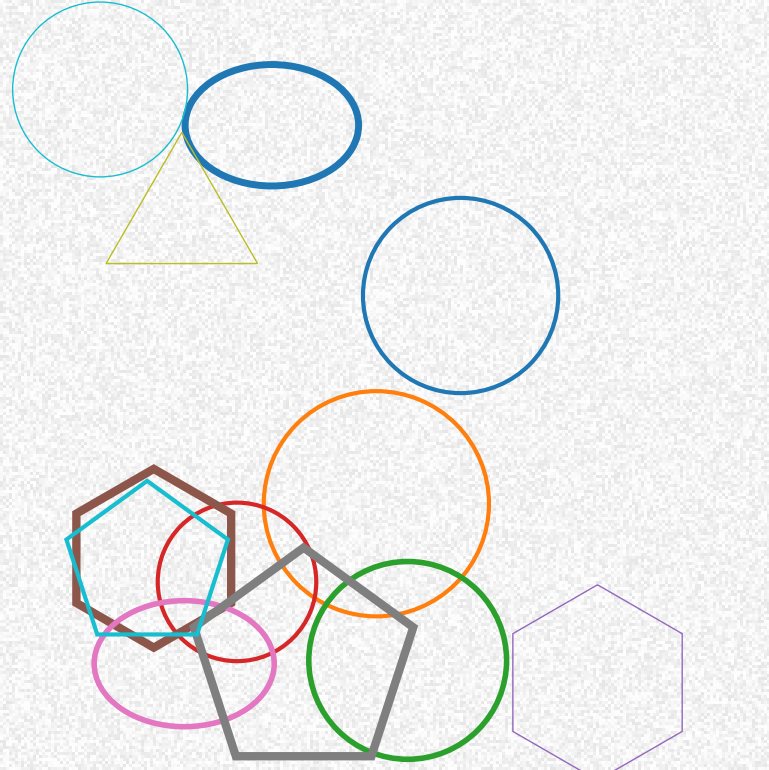[{"shape": "oval", "thickness": 2.5, "radius": 0.56, "center": [0.353, 0.837]}, {"shape": "circle", "thickness": 1.5, "radius": 0.63, "center": [0.598, 0.616]}, {"shape": "circle", "thickness": 1.5, "radius": 0.73, "center": [0.489, 0.346]}, {"shape": "circle", "thickness": 2, "radius": 0.64, "center": [0.529, 0.142]}, {"shape": "circle", "thickness": 1.5, "radius": 0.51, "center": [0.308, 0.244]}, {"shape": "hexagon", "thickness": 0.5, "radius": 0.63, "center": [0.776, 0.114]}, {"shape": "hexagon", "thickness": 3, "radius": 0.58, "center": [0.2, 0.275]}, {"shape": "oval", "thickness": 2, "radius": 0.58, "center": [0.239, 0.138]}, {"shape": "pentagon", "thickness": 3, "radius": 0.75, "center": [0.394, 0.139]}, {"shape": "triangle", "thickness": 0.5, "radius": 0.57, "center": [0.236, 0.715]}, {"shape": "pentagon", "thickness": 1.5, "radius": 0.55, "center": [0.191, 0.265]}, {"shape": "circle", "thickness": 0.5, "radius": 0.57, "center": [0.13, 0.884]}]